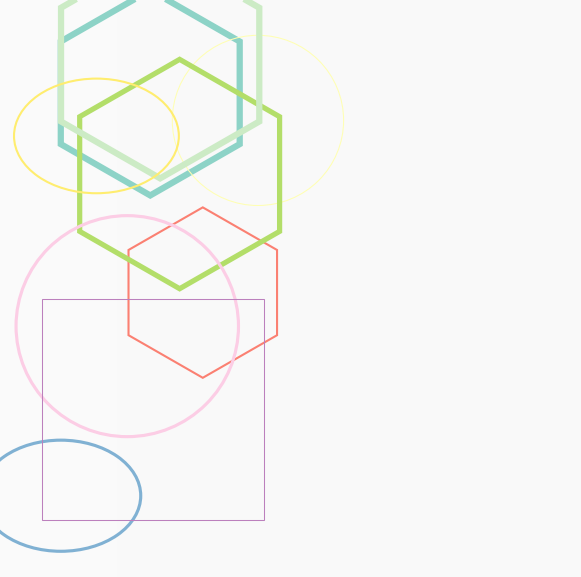[{"shape": "hexagon", "thickness": 3, "radius": 0.89, "center": [0.258, 0.838]}, {"shape": "circle", "thickness": 0.5, "radius": 0.74, "center": [0.444, 0.791]}, {"shape": "hexagon", "thickness": 1, "radius": 0.74, "center": [0.349, 0.492]}, {"shape": "oval", "thickness": 1.5, "radius": 0.69, "center": [0.105, 0.141]}, {"shape": "hexagon", "thickness": 2.5, "radius": 0.99, "center": [0.309, 0.698]}, {"shape": "circle", "thickness": 1.5, "radius": 0.96, "center": [0.219, 0.434]}, {"shape": "square", "thickness": 0.5, "radius": 0.96, "center": [0.263, 0.29]}, {"shape": "hexagon", "thickness": 3, "radius": 0.98, "center": [0.276, 0.887]}, {"shape": "oval", "thickness": 1, "radius": 0.71, "center": [0.166, 0.764]}]